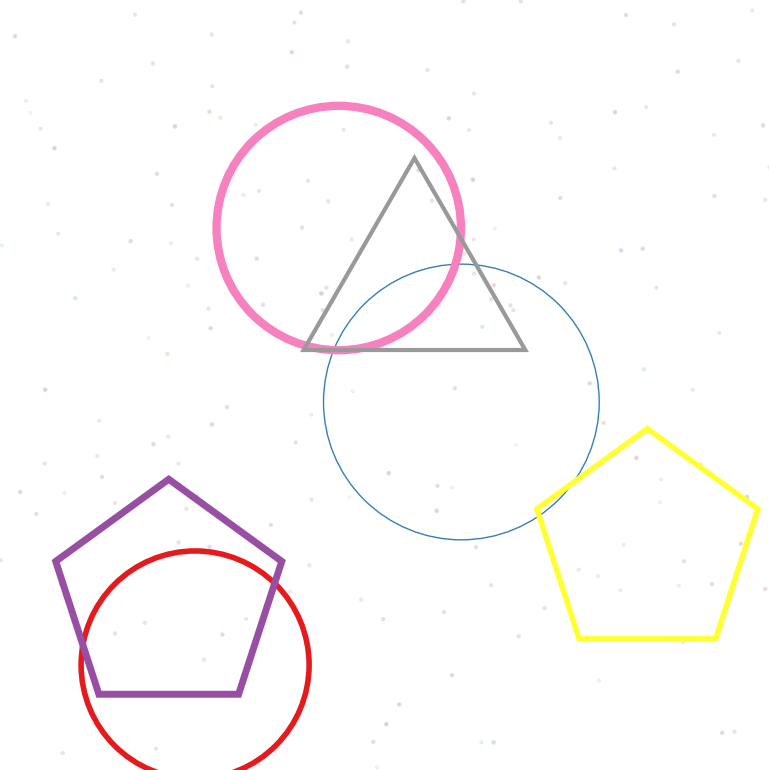[{"shape": "circle", "thickness": 2, "radius": 0.74, "center": [0.253, 0.136]}, {"shape": "circle", "thickness": 0.5, "radius": 0.9, "center": [0.599, 0.478]}, {"shape": "pentagon", "thickness": 2.5, "radius": 0.77, "center": [0.219, 0.223]}, {"shape": "pentagon", "thickness": 2, "radius": 0.75, "center": [0.841, 0.292]}, {"shape": "circle", "thickness": 3, "radius": 0.79, "center": [0.44, 0.704]}, {"shape": "triangle", "thickness": 1.5, "radius": 0.83, "center": [0.538, 0.629]}]